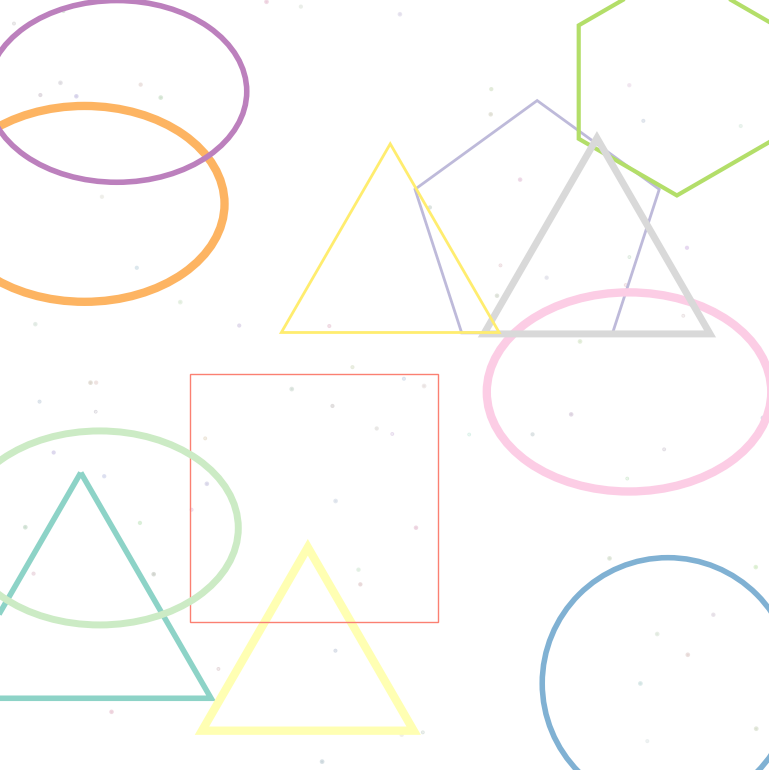[{"shape": "triangle", "thickness": 2, "radius": 0.98, "center": [0.105, 0.191]}, {"shape": "triangle", "thickness": 3, "radius": 0.79, "center": [0.4, 0.13]}, {"shape": "pentagon", "thickness": 1, "radius": 0.83, "center": [0.698, 0.703]}, {"shape": "square", "thickness": 0.5, "radius": 0.8, "center": [0.408, 0.354]}, {"shape": "circle", "thickness": 2, "radius": 0.82, "center": [0.867, 0.113]}, {"shape": "oval", "thickness": 3, "radius": 0.91, "center": [0.11, 0.735]}, {"shape": "hexagon", "thickness": 1.5, "radius": 0.74, "center": [0.879, 0.893]}, {"shape": "oval", "thickness": 3, "radius": 0.92, "center": [0.817, 0.491]}, {"shape": "triangle", "thickness": 2.5, "radius": 0.85, "center": [0.775, 0.651]}, {"shape": "oval", "thickness": 2, "radius": 0.84, "center": [0.152, 0.881]}, {"shape": "oval", "thickness": 2.5, "radius": 0.9, "center": [0.13, 0.314]}, {"shape": "triangle", "thickness": 1, "radius": 0.82, "center": [0.507, 0.65]}]